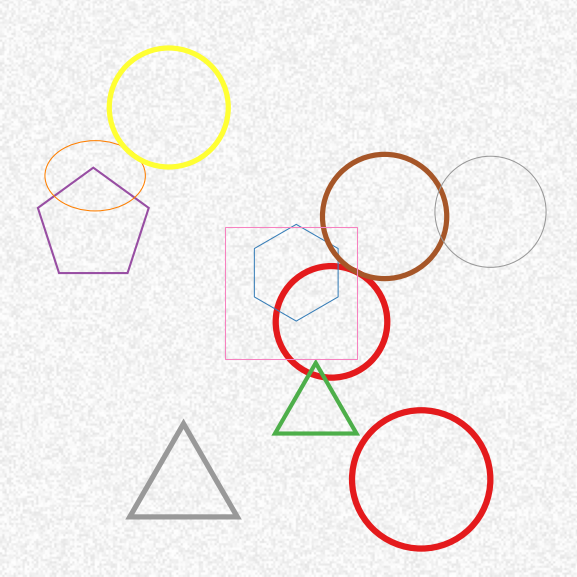[{"shape": "circle", "thickness": 3, "radius": 0.6, "center": [0.729, 0.169]}, {"shape": "circle", "thickness": 3, "radius": 0.48, "center": [0.574, 0.442]}, {"shape": "hexagon", "thickness": 0.5, "radius": 0.42, "center": [0.513, 0.527]}, {"shape": "triangle", "thickness": 2, "radius": 0.41, "center": [0.547, 0.289]}, {"shape": "pentagon", "thickness": 1, "radius": 0.5, "center": [0.162, 0.608]}, {"shape": "oval", "thickness": 0.5, "radius": 0.43, "center": [0.165, 0.695]}, {"shape": "circle", "thickness": 2.5, "radius": 0.52, "center": [0.292, 0.813]}, {"shape": "circle", "thickness": 2.5, "radius": 0.54, "center": [0.666, 0.624]}, {"shape": "square", "thickness": 0.5, "radius": 0.57, "center": [0.504, 0.491]}, {"shape": "circle", "thickness": 0.5, "radius": 0.48, "center": [0.849, 0.632]}, {"shape": "triangle", "thickness": 2.5, "radius": 0.54, "center": [0.318, 0.158]}]